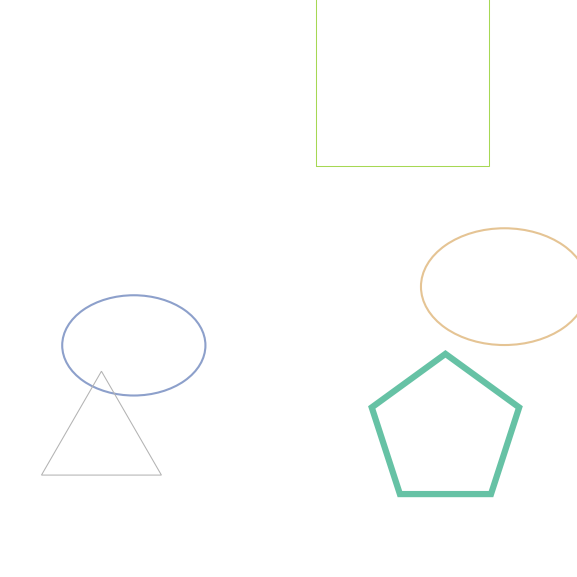[{"shape": "pentagon", "thickness": 3, "radius": 0.67, "center": [0.771, 0.252]}, {"shape": "oval", "thickness": 1, "radius": 0.62, "center": [0.232, 0.401]}, {"shape": "square", "thickness": 0.5, "radius": 0.75, "center": [0.696, 0.861]}, {"shape": "oval", "thickness": 1, "radius": 0.72, "center": [0.873, 0.503]}, {"shape": "triangle", "thickness": 0.5, "radius": 0.6, "center": [0.176, 0.236]}]